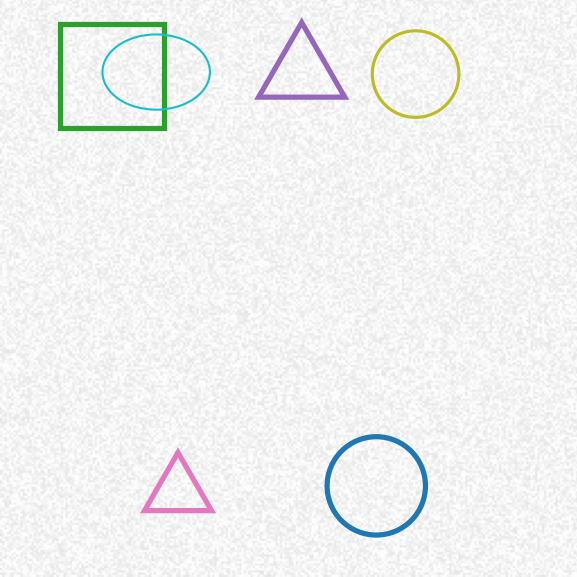[{"shape": "circle", "thickness": 2.5, "radius": 0.43, "center": [0.652, 0.158]}, {"shape": "square", "thickness": 2.5, "radius": 0.45, "center": [0.194, 0.868]}, {"shape": "triangle", "thickness": 2.5, "radius": 0.43, "center": [0.522, 0.874]}, {"shape": "triangle", "thickness": 2.5, "radius": 0.34, "center": [0.308, 0.148]}, {"shape": "circle", "thickness": 1.5, "radius": 0.37, "center": [0.72, 0.871]}, {"shape": "oval", "thickness": 1, "radius": 0.47, "center": [0.27, 0.874]}]